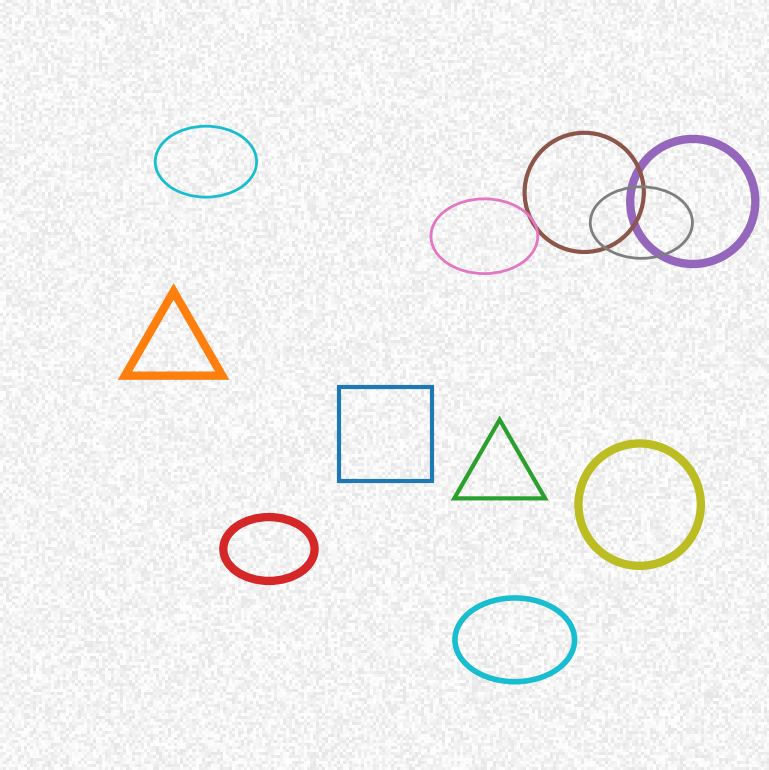[{"shape": "square", "thickness": 1.5, "radius": 0.3, "center": [0.5, 0.436]}, {"shape": "triangle", "thickness": 3, "radius": 0.36, "center": [0.225, 0.549]}, {"shape": "triangle", "thickness": 1.5, "radius": 0.34, "center": [0.649, 0.387]}, {"shape": "oval", "thickness": 3, "radius": 0.3, "center": [0.349, 0.287]}, {"shape": "circle", "thickness": 3, "radius": 0.41, "center": [0.9, 0.738]}, {"shape": "circle", "thickness": 1.5, "radius": 0.39, "center": [0.759, 0.75]}, {"shape": "oval", "thickness": 1, "radius": 0.35, "center": [0.629, 0.693]}, {"shape": "oval", "thickness": 1, "radius": 0.33, "center": [0.833, 0.711]}, {"shape": "circle", "thickness": 3, "radius": 0.4, "center": [0.831, 0.345]}, {"shape": "oval", "thickness": 2, "radius": 0.39, "center": [0.669, 0.169]}, {"shape": "oval", "thickness": 1, "radius": 0.33, "center": [0.267, 0.79]}]